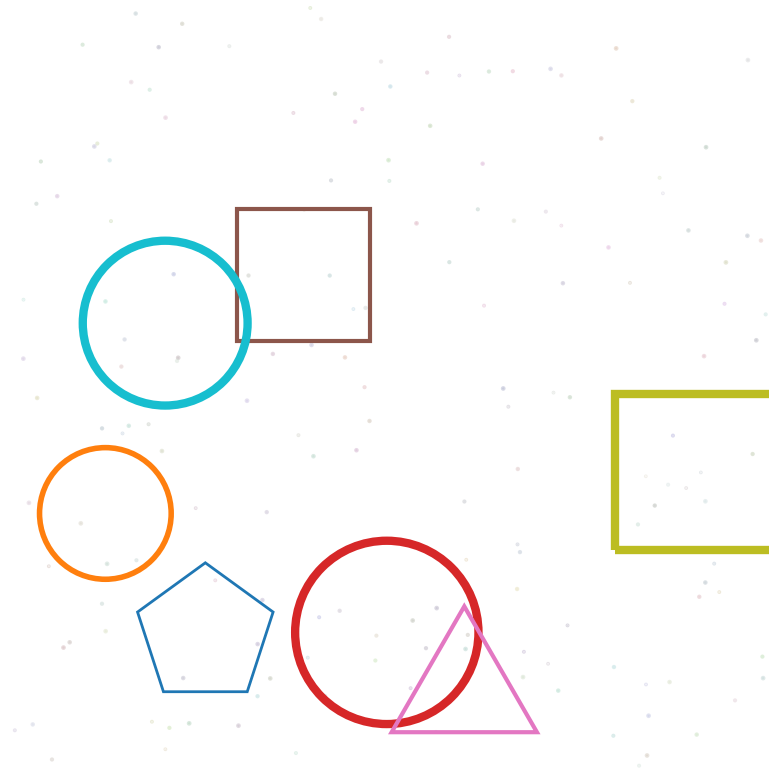[{"shape": "pentagon", "thickness": 1, "radius": 0.46, "center": [0.267, 0.177]}, {"shape": "circle", "thickness": 2, "radius": 0.43, "center": [0.137, 0.333]}, {"shape": "circle", "thickness": 3, "radius": 0.6, "center": [0.502, 0.179]}, {"shape": "square", "thickness": 1.5, "radius": 0.43, "center": [0.394, 0.643]}, {"shape": "triangle", "thickness": 1.5, "radius": 0.54, "center": [0.603, 0.104]}, {"shape": "square", "thickness": 3, "radius": 0.51, "center": [0.9, 0.387]}, {"shape": "circle", "thickness": 3, "radius": 0.54, "center": [0.215, 0.58]}]